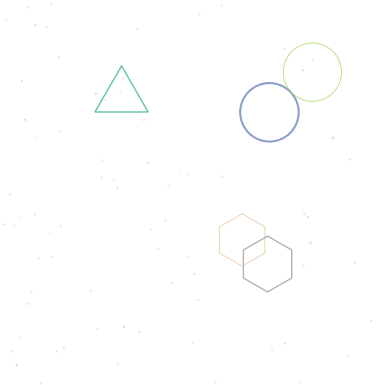[{"shape": "triangle", "thickness": 1, "radius": 0.4, "center": [0.316, 0.749]}, {"shape": "circle", "thickness": 1.5, "radius": 0.38, "center": [0.7, 0.708]}, {"shape": "circle", "thickness": 0.5, "radius": 0.38, "center": [0.811, 0.813]}, {"shape": "hexagon", "thickness": 0.5, "radius": 0.34, "center": [0.629, 0.377]}, {"shape": "hexagon", "thickness": 1, "radius": 0.36, "center": [0.695, 0.314]}]